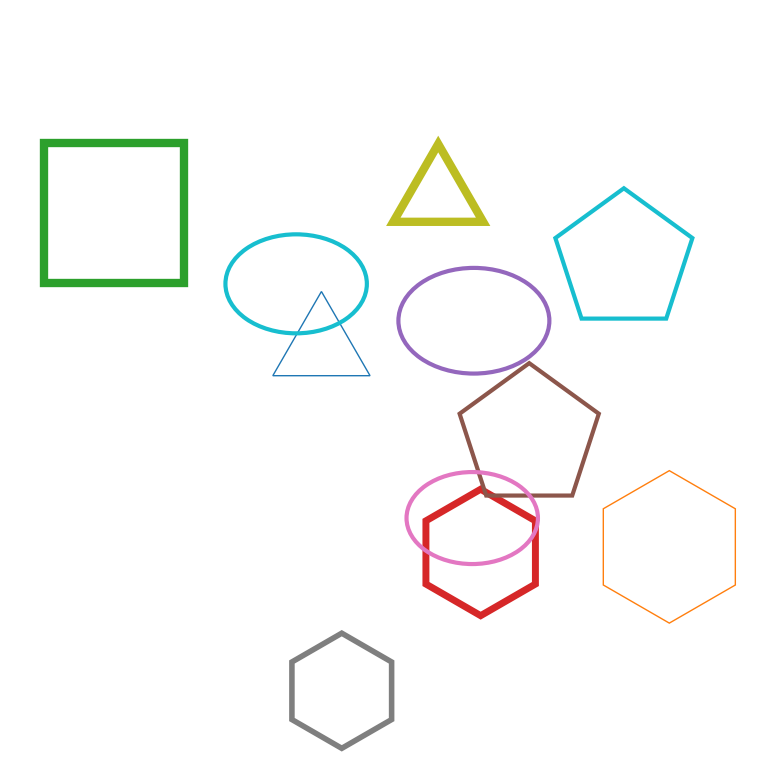[{"shape": "triangle", "thickness": 0.5, "radius": 0.36, "center": [0.417, 0.549]}, {"shape": "hexagon", "thickness": 0.5, "radius": 0.49, "center": [0.869, 0.29]}, {"shape": "square", "thickness": 3, "radius": 0.45, "center": [0.148, 0.723]}, {"shape": "hexagon", "thickness": 2.5, "radius": 0.41, "center": [0.624, 0.283]}, {"shape": "oval", "thickness": 1.5, "radius": 0.49, "center": [0.615, 0.583]}, {"shape": "pentagon", "thickness": 1.5, "radius": 0.48, "center": [0.687, 0.433]}, {"shape": "oval", "thickness": 1.5, "radius": 0.43, "center": [0.613, 0.327]}, {"shape": "hexagon", "thickness": 2, "radius": 0.37, "center": [0.444, 0.103]}, {"shape": "triangle", "thickness": 3, "radius": 0.34, "center": [0.569, 0.746]}, {"shape": "pentagon", "thickness": 1.5, "radius": 0.47, "center": [0.81, 0.662]}, {"shape": "oval", "thickness": 1.5, "radius": 0.46, "center": [0.385, 0.631]}]